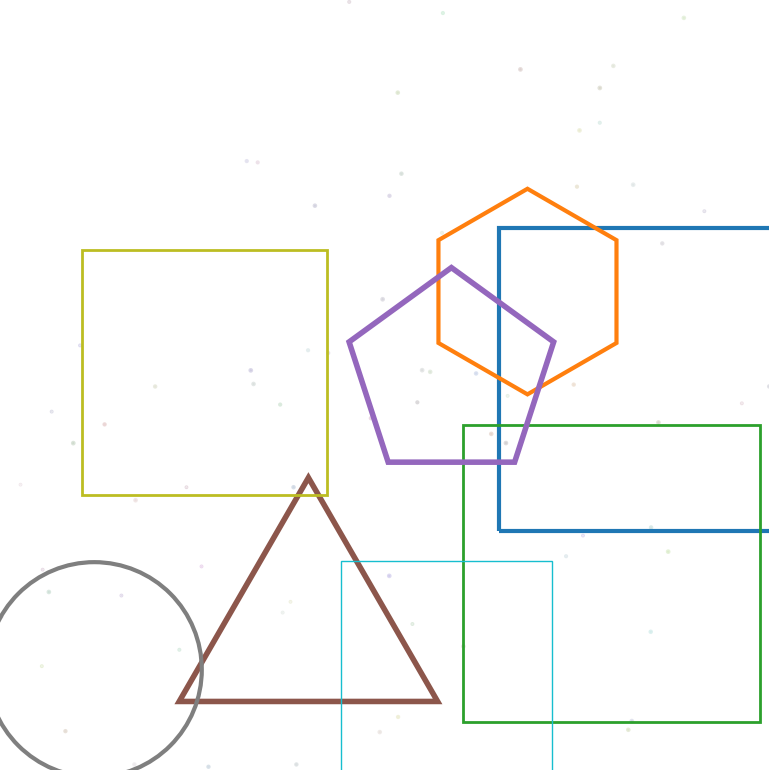[{"shape": "square", "thickness": 1.5, "radius": 0.99, "center": [0.846, 0.507]}, {"shape": "hexagon", "thickness": 1.5, "radius": 0.67, "center": [0.685, 0.621]}, {"shape": "square", "thickness": 1, "radius": 0.96, "center": [0.794, 0.256]}, {"shape": "pentagon", "thickness": 2, "radius": 0.7, "center": [0.586, 0.513]}, {"shape": "triangle", "thickness": 2, "radius": 0.97, "center": [0.401, 0.186]}, {"shape": "circle", "thickness": 1.5, "radius": 0.7, "center": [0.123, 0.13]}, {"shape": "square", "thickness": 1, "radius": 0.8, "center": [0.266, 0.516]}, {"shape": "square", "thickness": 0.5, "radius": 0.68, "center": [0.58, 0.134]}]